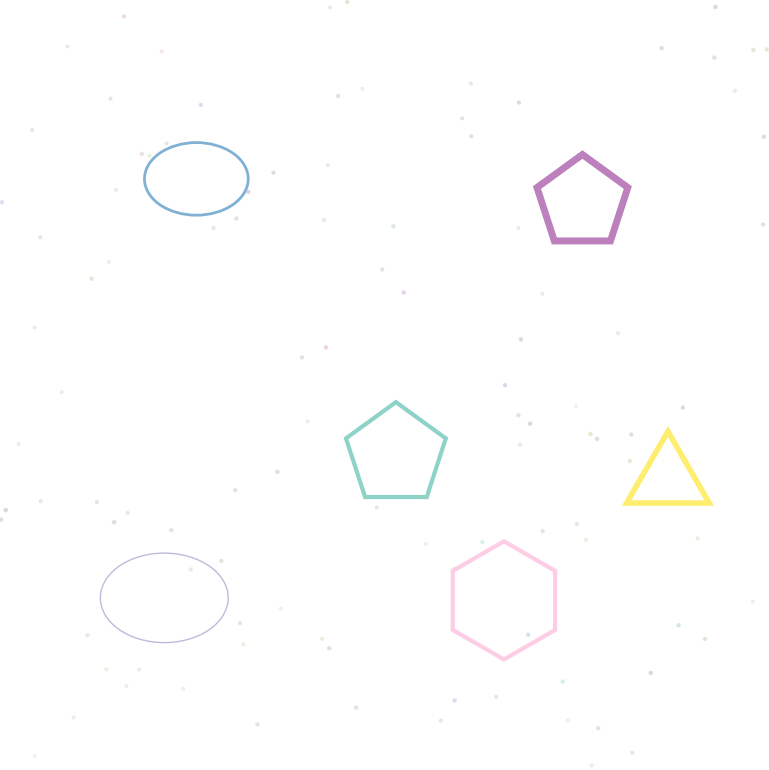[{"shape": "pentagon", "thickness": 1.5, "radius": 0.34, "center": [0.514, 0.41]}, {"shape": "oval", "thickness": 0.5, "radius": 0.42, "center": [0.213, 0.224]}, {"shape": "oval", "thickness": 1, "radius": 0.34, "center": [0.255, 0.768]}, {"shape": "hexagon", "thickness": 1.5, "radius": 0.38, "center": [0.654, 0.22]}, {"shape": "pentagon", "thickness": 2.5, "radius": 0.31, "center": [0.756, 0.737]}, {"shape": "triangle", "thickness": 2, "radius": 0.31, "center": [0.867, 0.378]}]